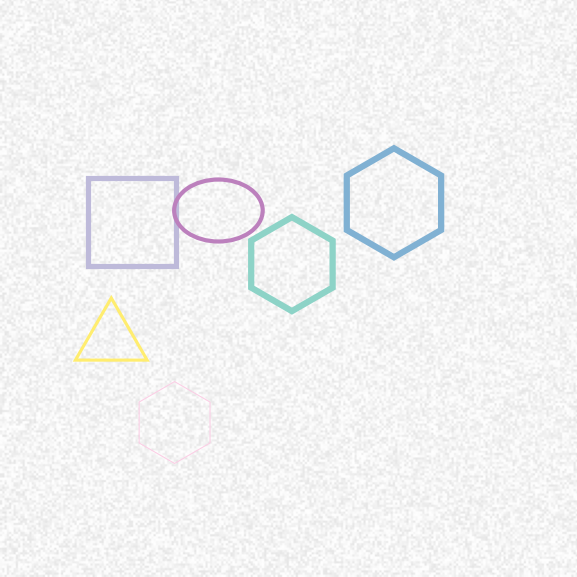[{"shape": "hexagon", "thickness": 3, "radius": 0.41, "center": [0.505, 0.542]}, {"shape": "square", "thickness": 2.5, "radius": 0.38, "center": [0.229, 0.615]}, {"shape": "hexagon", "thickness": 3, "radius": 0.47, "center": [0.682, 0.648]}, {"shape": "hexagon", "thickness": 0.5, "radius": 0.35, "center": [0.302, 0.267]}, {"shape": "oval", "thickness": 2, "radius": 0.38, "center": [0.378, 0.635]}, {"shape": "triangle", "thickness": 1.5, "radius": 0.36, "center": [0.193, 0.411]}]